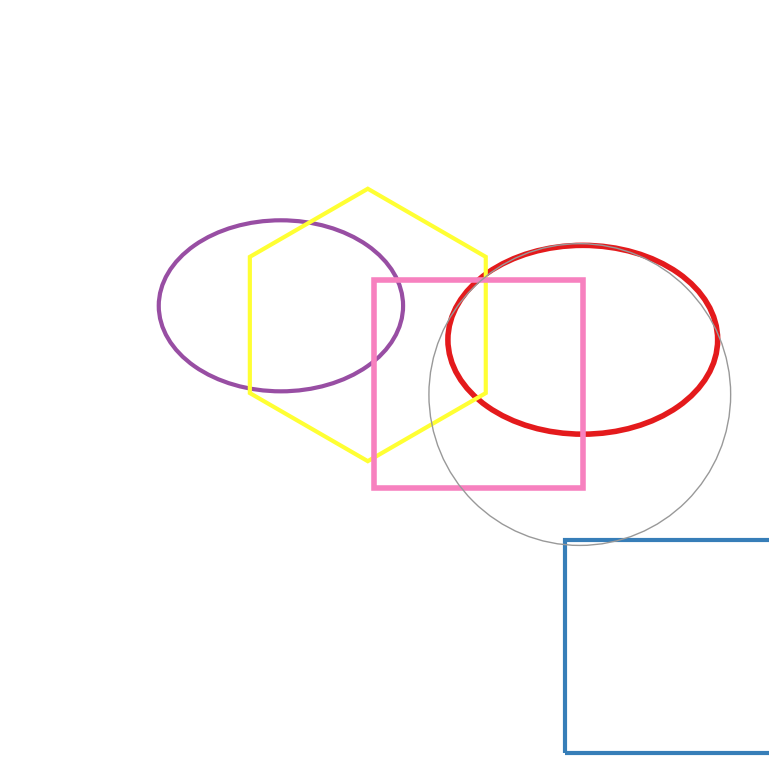[{"shape": "oval", "thickness": 2, "radius": 0.88, "center": [0.757, 0.559]}, {"shape": "square", "thickness": 1.5, "radius": 0.69, "center": [0.872, 0.16]}, {"shape": "oval", "thickness": 1.5, "radius": 0.79, "center": [0.365, 0.603]}, {"shape": "hexagon", "thickness": 1.5, "radius": 0.88, "center": [0.478, 0.578]}, {"shape": "square", "thickness": 2, "radius": 0.68, "center": [0.621, 0.501]}, {"shape": "circle", "thickness": 0.5, "radius": 0.98, "center": [0.753, 0.488]}]